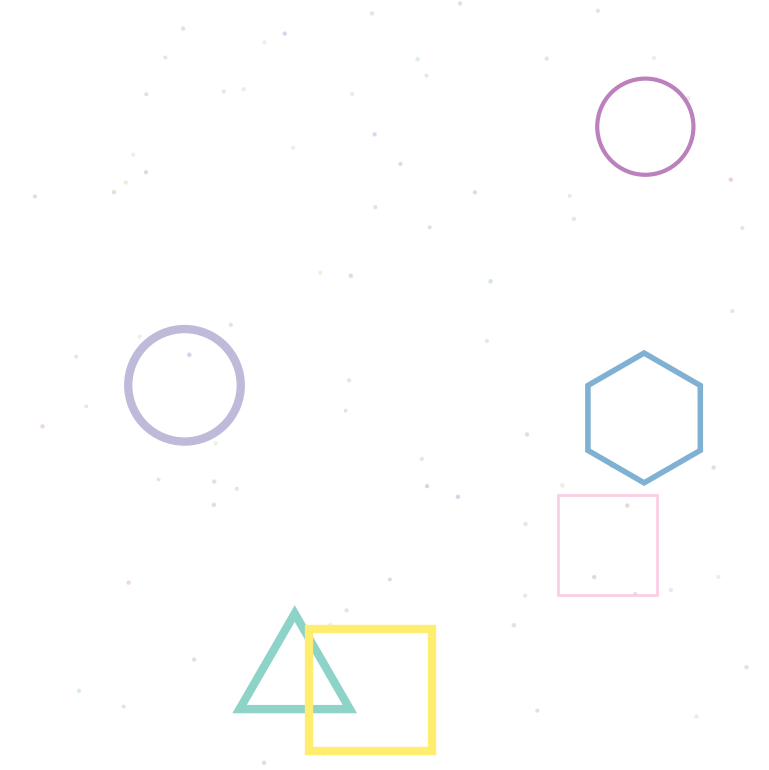[{"shape": "triangle", "thickness": 3, "radius": 0.41, "center": [0.383, 0.12]}, {"shape": "circle", "thickness": 3, "radius": 0.37, "center": [0.24, 0.5]}, {"shape": "hexagon", "thickness": 2, "radius": 0.42, "center": [0.836, 0.457]}, {"shape": "square", "thickness": 1, "radius": 0.32, "center": [0.789, 0.292]}, {"shape": "circle", "thickness": 1.5, "radius": 0.31, "center": [0.838, 0.835]}, {"shape": "square", "thickness": 3, "radius": 0.4, "center": [0.481, 0.104]}]